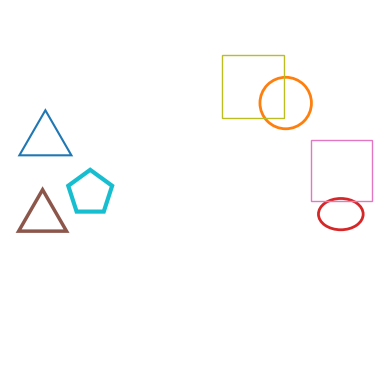[{"shape": "triangle", "thickness": 1.5, "radius": 0.39, "center": [0.118, 0.636]}, {"shape": "circle", "thickness": 2, "radius": 0.33, "center": [0.742, 0.732]}, {"shape": "oval", "thickness": 2, "radius": 0.29, "center": [0.885, 0.444]}, {"shape": "triangle", "thickness": 2.5, "radius": 0.36, "center": [0.111, 0.436]}, {"shape": "square", "thickness": 1, "radius": 0.4, "center": [0.888, 0.556]}, {"shape": "square", "thickness": 1, "radius": 0.41, "center": [0.657, 0.775]}, {"shape": "pentagon", "thickness": 3, "radius": 0.3, "center": [0.234, 0.499]}]